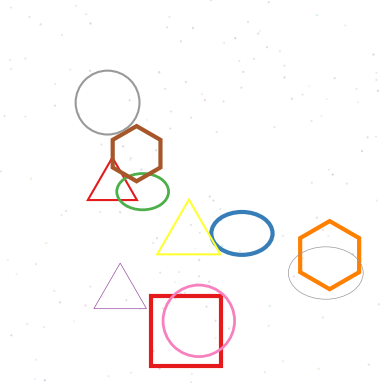[{"shape": "square", "thickness": 3, "radius": 0.46, "center": [0.483, 0.139]}, {"shape": "triangle", "thickness": 1.5, "radius": 0.37, "center": [0.292, 0.517]}, {"shape": "oval", "thickness": 3, "radius": 0.4, "center": [0.628, 0.394]}, {"shape": "oval", "thickness": 2, "radius": 0.34, "center": [0.371, 0.502]}, {"shape": "triangle", "thickness": 0.5, "radius": 0.39, "center": [0.312, 0.238]}, {"shape": "hexagon", "thickness": 3, "radius": 0.44, "center": [0.856, 0.337]}, {"shape": "triangle", "thickness": 1.5, "radius": 0.47, "center": [0.491, 0.387]}, {"shape": "hexagon", "thickness": 3, "radius": 0.36, "center": [0.355, 0.601]}, {"shape": "circle", "thickness": 2, "radius": 0.46, "center": [0.516, 0.167]}, {"shape": "circle", "thickness": 1.5, "radius": 0.41, "center": [0.279, 0.734]}, {"shape": "oval", "thickness": 0.5, "radius": 0.49, "center": [0.846, 0.291]}]